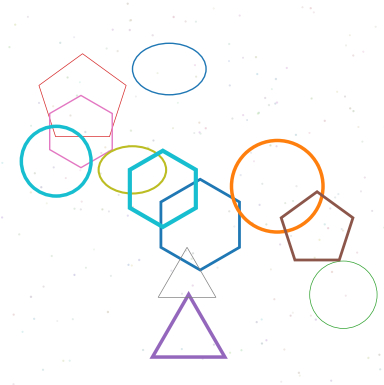[{"shape": "hexagon", "thickness": 2, "radius": 0.59, "center": [0.52, 0.416]}, {"shape": "oval", "thickness": 1, "radius": 0.48, "center": [0.44, 0.821]}, {"shape": "circle", "thickness": 2.5, "radius": 0.59, "center": [0.72, 0.516]}, {"shape": "circle", "thickness": 0.5, "radius": 0.44, "center": [0.892, 0.234]}, {"shape": "pentagon", "thickness": 0.5, "radius": 0.6, "center": [0.214, 0.741]}, {"shape": "triangle", "thickness": 2.5, "radius": 0.54, "center": [0.49, 0.127]}, {"shape": "pentagon", "thickness": 2, "radius": 0.49, "center": [0.824, 0.404]}, {"shape": "hexagon", "thickness": 1, "radius": 0.47, "center": [0.21, 0.658]}, {"shape": "triangle", "thickness": 0.5, "radius": 0.43, "center": [0.486, 0.271]}, {"shape": "oval", "thickness": 1.5, "radius": 0.44, "center": [0.344, 0.559]}, {"shape": "hexagon", "thickness": 3, "radius": 0.49, "center": [0.423, 0.509]}, {"shape": "circle", "thickness": 2.5, "radius": 0.45, "center": [0.146, 0.581]}]